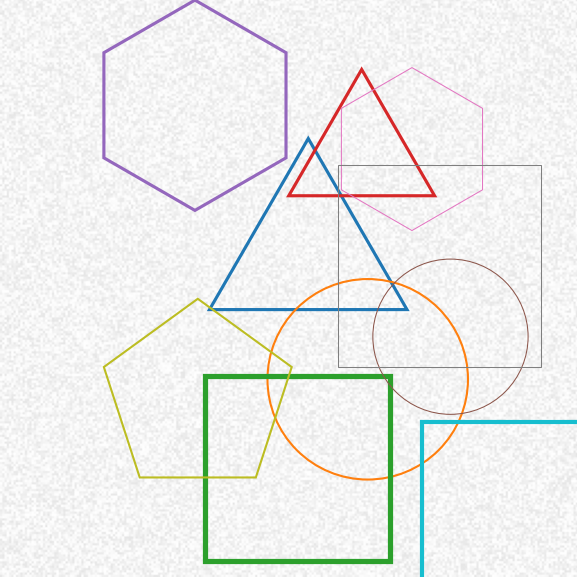[{"shape": "triangle", "thickness": 1.5, "radius": 0.99, "center": [0.534, 0.562]}, {"shape": "circle", "thickness": 1, "radius": 0.87, "center": [0.637, 0.342]}, {"shape": "square", "thickness": 2.5, "radius": 0.8, "center": [0.515, 0.188]}, {"shape": "triangle", "thickness": 1.5, "radius": 0.73, "center": [0.626, 0.733]}, {"shape": "hexagon", "thickness": 1.5, "radius": 0.91, "center": [0.338, 0.817]}, {"shape": "circle", "thickness": 0.5, "radius": 0.67, "center": [0.78, 0.416]}, {"shape": "hexagon", "thickness": 0.5, "radius": 0.71, "center": [0.713, 0.741]}, {"shape": "square", "thickness": 0.5, "radius": 0.88, "center": [0.762, 0.538]}, {"shape": "pentagon", "thickness": 1, "radius": 0.86, "center": [0.342, 0.311]}, {"shape": "square", "thickness": 2, "radius": 0.71, "center": [0.874, 0.127]}]